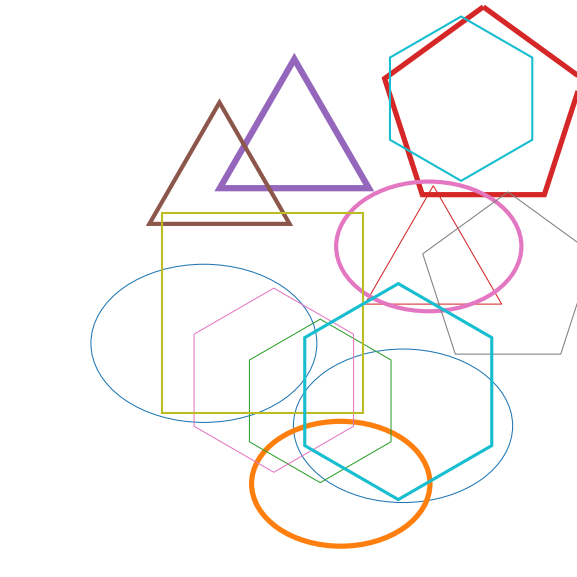[{"shape": "oval", "thickness": 0.5, "radius": 0.95, "center": [0.698, 0.262]}, {"shape": "oval", "thickness": 0.5, "radius": 0.98, "center": [0.353, 0.405]}, {"shape": "oval", "thickness": 2.5, "radius": 0.77, "center": [0.59, 0.161]}, {"shape": "hexagon", "thickness": 0.5, "radius": 0.71, "center": [0.555, 0.305]}, {"shape": "pentagon", "thickness": 2.5, "radius": 0.9, "center": [0.837, 0.808]}, {"shape": "triangle", "thickness": 0.5, "radius": 0.68, "center": [0.75, 0.541]}, {"shape": "triangle", "thickness": 3, "radius": 0.75, "center": [0.51, 0.748]}, {"shape": "triangle", "thickness": 2, "radius": 0.7, "center": [0.38, 0.682]}, {"shape": "oval", "thickness": 2, "radius": 0.8, "center": [0.742, 0.572]}, {"shape": "hexagon", "thickness": 0.5, "radius": 0.8, "center": [0.474, 0.341]}, {"shape": "pentagon", "thickness": 0.5, "radius": 0.78, "center": [0.88, 0.512]}, {"shape": "square", "thickness": 1, "radius": 0.87, "center": [0.455, 0.457]}, {"shape": "hexagon", "thickness": 1, "radius": 0.71, "center": [0.798, 0.828]}, {"shape": "hexagon", "thickness": 1.5, "radius": 0.93, "center": [0.69, 0.321]}]